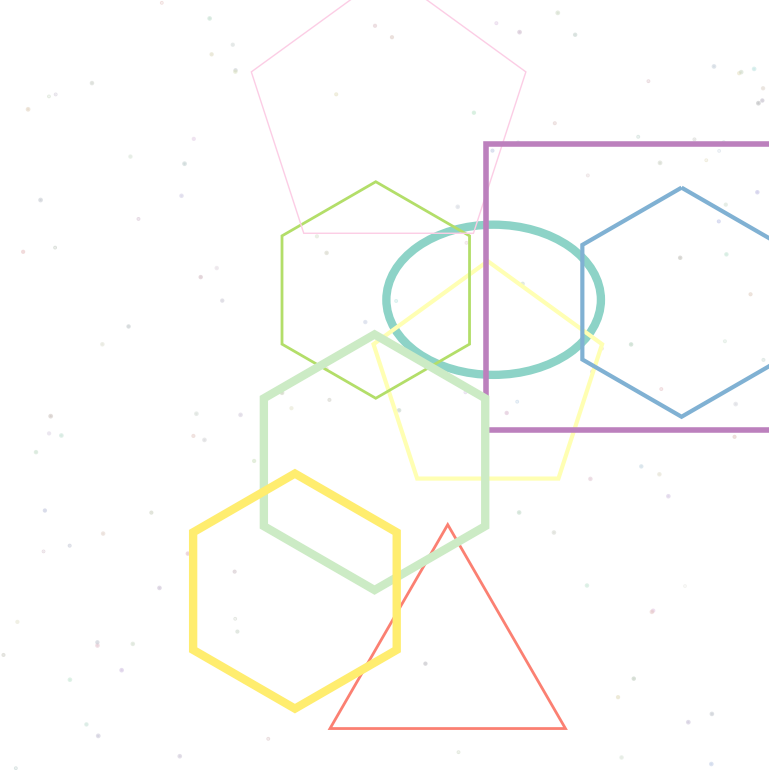[{"shape": "oval", "thickness": 3, "radius": 0.7, "center": [0.641, 0.611]}, {"shape": "pentagon", "thickness": 1.5, "radius": 0.78, "center": [0.634, 0.505]}, {"shape": "triangle", "thickness": 1, "radius": 0.88, "center": [0.581, 0.142]}, {"shape": "hexagon", "thickness": 1.5, "radius": 0.74, "center": [0.885, 0.608]}, {"shape": "hexagon", "thickness": 1, "radius": 0.7, "center": [0.488, 0.623]}, {"shape": "pentagon", "thickness": 0.5, "radius": 0.94, "center": [0.505, 0.849]}, {"shape": "square", "thickness": 2, "radius": 0.93, "center": [0.817, 0.627]}, {"shape": "hexagon", "thickness": 3, "radius": 0.83, "center": [0.486, 0.4]}, {"shape": "hexagon", "thickness": 3, "radius": 0.76, "center": [0.383, 0.232]}]